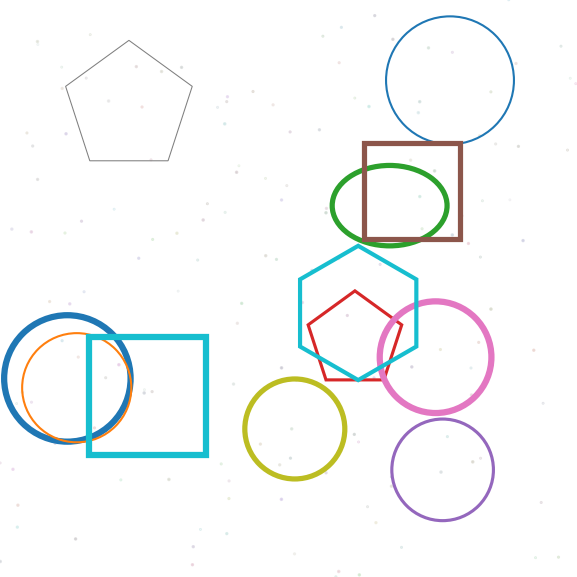[{"shape": "circle", "thickness": 1, "radius": 0.55, "center": [0.779, 0.86]}, {"shape": "circle", "thickness": 3, "radius": 0.55, "center": [0.117, 0.344]}, {"shape": "circle", "thickness": 1, "radius": 0.47, "center": [0.133, 0.328]}, {"shape": "oval", "thickness": 2.5, "radius": 0.5, "center": [0.675, 0.643]}, {"shape": "pentagon", "thickness": 1.5, "radius": 0.43, "center": [0.615, 0.41]}, {"shape": "circle", "thickness": 1.5, "radius": 0.44, "center": [0.766, 0.186]}, {"shape": "square", "thickness": 2.5, "radius": 0.42, "center": [0.714, 0.668]}, {"shape": "circle", "thickness": 3, "radius": 0.48, "center": [0.754, 0.381]}, {"shape": "pentagon", "thickness": 0.5, "radius": 0.58, "center": [0.223, 0.814]}, {"shape": "circle", "thickness": 2.5, "radius": 0.43, "center": [0.511, 0.256]}, {"shape": "hexagon", "thickness": 2, "radius": 0.58, "center": [0.62, 0.457]}, {"shape": "square", "thickness": 3, "radius": 0.51, "center": [0.255, 0.313]}]